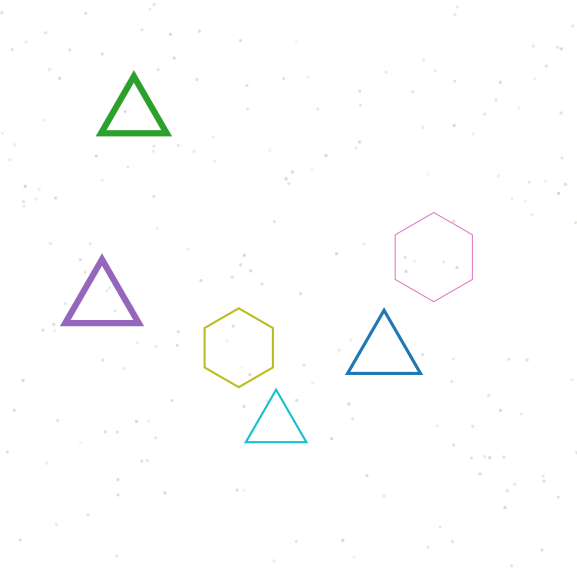[{"shape": "triangle", "thickness": 1.5, "radius": 0.36, "center": [0.665, 0.389]}, {"shape": "triangle", "thickness": 3, "radius": 0.33, "center": [0.232, 0.801]}, {"shape": "triangle", "thickness": 3, "radius": 0.37, "center": [0.177, 0.476]}, {"shape": "hexagon", "thickness": 0.5, "radius": 0.39, "center": [0.751, 0.554]}, {"shape": "hexagon", "thickness": 1, "radius": 0.34, "center": [0.413, 0.397]}, {"shape": "triangle", "thickness": 1, "radius": 0.3, "center": [0.478, 0.264]}]